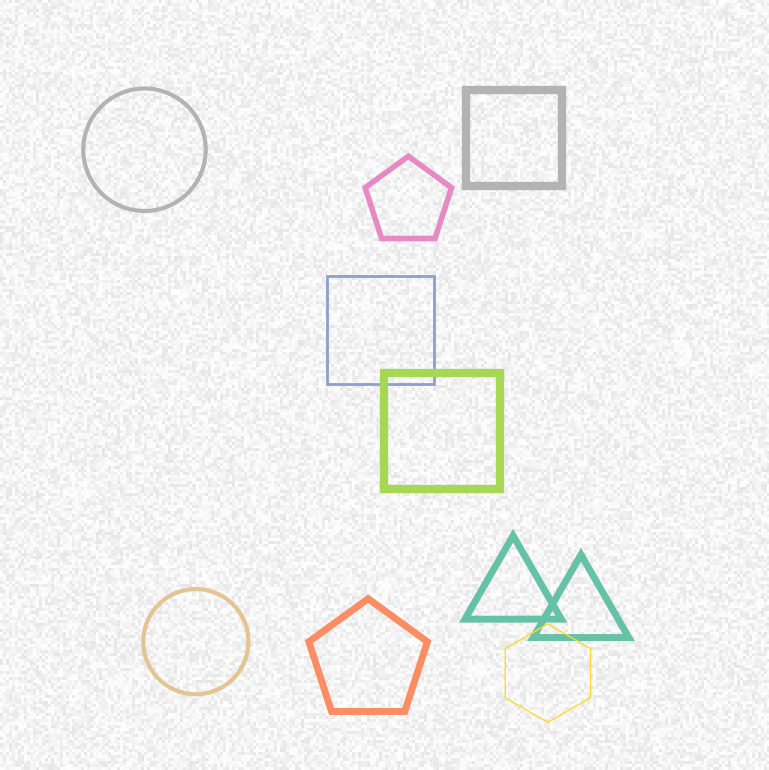[{"shape": "triangle", "thickness": 2.5, "radius": 0.36, "center": [0.666, 0.232]}, {"shape": "triangle", "thickness": 2.5, "radius": 0.36, "center": [0.755, 0.208]}, {"shape": "pentagon", "thickness": 2.5, "radius": 0.4, "center": [0.478, 0.142]}, {"shape": "square", "thickness": 1, "radius": 0.35, "center": [0.494, 0.572]}, {"shape": "pentagon", "thickness": 2, "radius": 0.3, "center": [0.53, 0.738]}, {"shape": "square", "thickness": 3, "radius": 0.38, "center": [0.574, 0.44]}, {"shape": "hexagon", "thickness": 0.5, "radius": 0.32, "center": [0.712, 0.126]}, {"shape": "circle", "thickness": 1.5, "radius": 0.34, "center": [0.254, 0.167]}, {"shape": "square", "thickness": 3, "radius": 0.31, "center": [0.667, 0.82]}, {"shape": "circle", "thickness": 1.5, "radius": 0.4, "center": [0.188, 0.806]}]